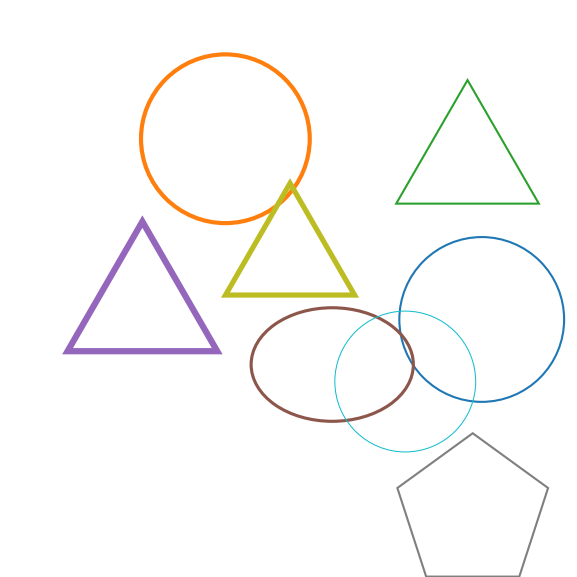[{"shape": "circle", "thickness": 1, "radius": 0.71, "center": [0.834, 0.446]}, {"shape": "circle", "thickness": 2, "radius": 0.73, "center": [0.39, 0.759]}, {"shape": "triangle", "thickness": 1, "radius": 0.71, "center": [0.81, 0.718]}, {"shape": "triangle", "thickness": 3, "radius": 0.75, "center": [0.247, 0.466]}, {"shape": "oval", "thickness": 1.5, "radius": 0.7, "center": [0.575, 0.368]}, {"shape": "pentagon", "thickness": 1, "radius": 0.69, "center": [0.819, 0.112]}, {"shape": "triangle", "thickness": 2.5, "radius": 0.65, "center": [0.502, 0.553]}, {"shape": "circle", "thickness": 0.5, "radius": 0.61, "center": [0.702, 0.338]}]